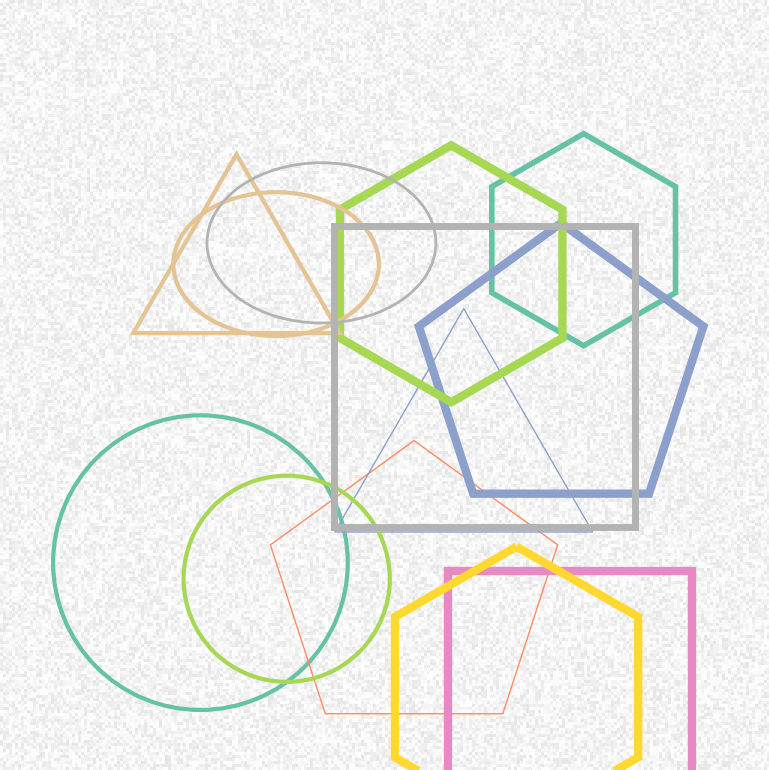[{"shape": "hexagon", "thickness": 2, "radius": 0.69, "center": [0.758, 0.689]}, {"shape": "circle", "thickness": 1.5, "radius": 0.96, "center": [0.26, 0.269]}, {"shape": "pentagon", "thickness": 0.5, "radius": 0.98, "center": [0.538, 0.232]}, {"shape": "pentagon", "thickness": 3, "radius": 0.97, "center": [0.729, 0.516]}, {"shape": "triangle", "thickness": 0.5, "radius": 0.97, "center": [0.602, 0.406]}, {"shape": "square", "thickness": 3, "radius": 0.79, "center": [0.74, 0.1]}, {"shape": "circle", "thickness": 1.5, "radius": 0.67, "center": [0.372, 0.248]}, {"shape": "hexagon", "thickness": 3, "radius": 0.83, "center": [0.586, 0.644]}, {"shape": "hexagon", "thickness": 3, "radius": 0.91, "center": [0.671, 0.108]}, {"shape": "oval", "thickness": 1.5, "radius": 0.67, "center": [0.359, 0.657]}, {"shape": "triangle", "thickness": 1.5, "radius": 0.77, "center": [0.307, 0.645]}, {"shape": "square", "thickness": 2.5, "radius": 0.98, "center": [0.63, 0.511]}, {"shape": "oval", "thickness": 1, "radius": 0.74, "center": [0.417, 0.685]}]